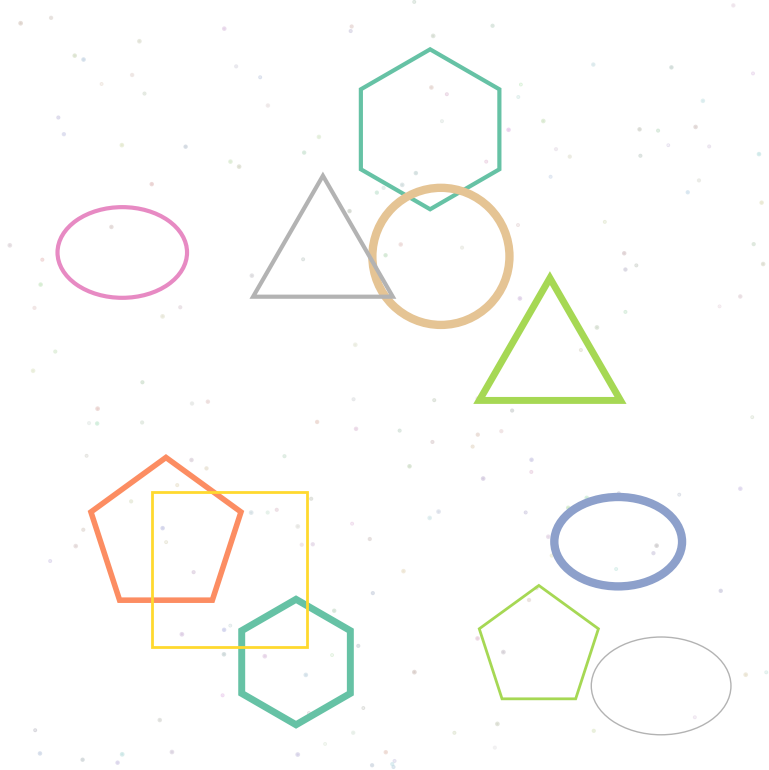[{"shape": "hexagon", "thickness": 2.5, "radius": 0.41, "center": [0.384, 0.14]}, {"shape": "hexagon", "thickness": 1.5, "radius": 0.52, "center": [0.559, 0.832]}, {"shape": "pentagon", "thickness": 2, "radius": 0.51, "center": [0.216, 0.303]}, {"shape": "oval", "thickness": 3, "radius": 0.41, "center": [0.803, 0.296]}, {"shape": "oval", "thickness": 1.5, "radius": 0.42, "center": [0.159, 0.672]}, {"shape": "triangle", "thickness": 2.5, "radius": 0.53, "center": [0.714, 0.533]}, {"shape": "pentagon", "thickness": 1, "radius": 0.41, "center": [0.7, 0.158]}, {"shape": "square", "thickness": 1, "radius": 0.5, "center": [0.298, 0.26]}, {"shape": "circle", "thickness": 3, "radius": 0.45, "center": [0.573, 0.667]}, {"shape": "triangle", "thickness": 1.5, "radius": 0.52, "center": [0.419, 0.667]}, {"shape": "oval", "thickness": 0.5, "radius": 0.45, "center": [0.859, 0.109]}]